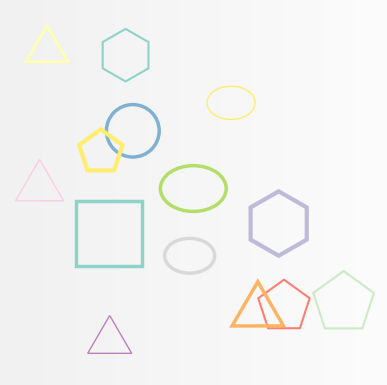[{"shape": "hexagon", "thickness": 1.5, "radius": 0.34, "center": [0.324, 0.857]}, {"shape": "square", "thickness": 2.5, "radius": 0.42, "center": [0.282, 0.393]}, {"shape": "triangle", "thickness": 2, "radius": 0.31, "center": [0.121, 0.871]}, {"shape": "hexagon", "thickness": 3, "radius": 0.42, "center": [0.719, 0.419]}, {"shape": "pentagon", "thickness": 1.5, "radius": 0.35, "center": [0.733, 0.204]}, {"shape": "circle", "thickness": 2.5, "radius": 0.34, "center": [0.343, 0.66]}, {"shape": "triangle", "thickness": 2.5, "radius": 0.38, "center": [0.665, 0.192]}, {"shape": "oval", "thickness": 2.5, "radius": 0.42, "center": [0.499, 0.51]}, {"shape": "triangle", "thickness": 1, "radius": 0.36, "center": [0.102, 0.514]}, {"shape": "oval", "thickness": 2.5, "radius": 0.32, "center": [0.489, 0.336]}, {"shape": "triangle", "thickness": 1, "radius": 0.33, "center": [0.283, 0.115]}, {"shape": "pentagon", "thickness": 1.5, "radius": 0.41, "center": [0.887, 0.214]}, {"shape": "pentagon", "thickness": 3, "radius": 0.29, "center": [0.26, 0.605]}, {"shape": "oval", "thickness": 1, "radius": 0.31, "center": [0.596, 0.733]}]